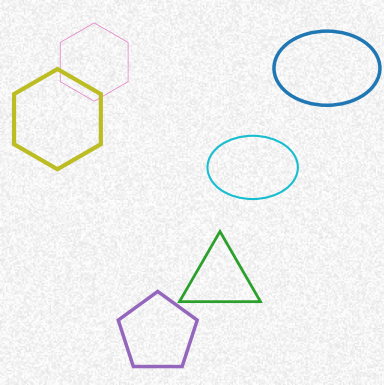[{"shape": "oval", "thickness": 2.5, "radius": 0.69, "center": [0.849, 0.823]}, {"shape": "triangle", "thickness": 2, "radius": 0.61, "center": [0.571, 0.277]}, {"shape": "pentagon", "thickness": 2.5, "radius": 0.54, "center": [0.41, 0.135]}, {"shape": "hexagon", "thickness": 0.5, "radius": 0.51, "center": [0.245, 0.839]}, {"shape": "hexagon", "thickness": 3, "radius": 0.65, "center": [0.149, 0.691]}, {"shape": "oval", "thickness": 1.5, "radius": 0.59, "center": [0.656, 0.565]}]